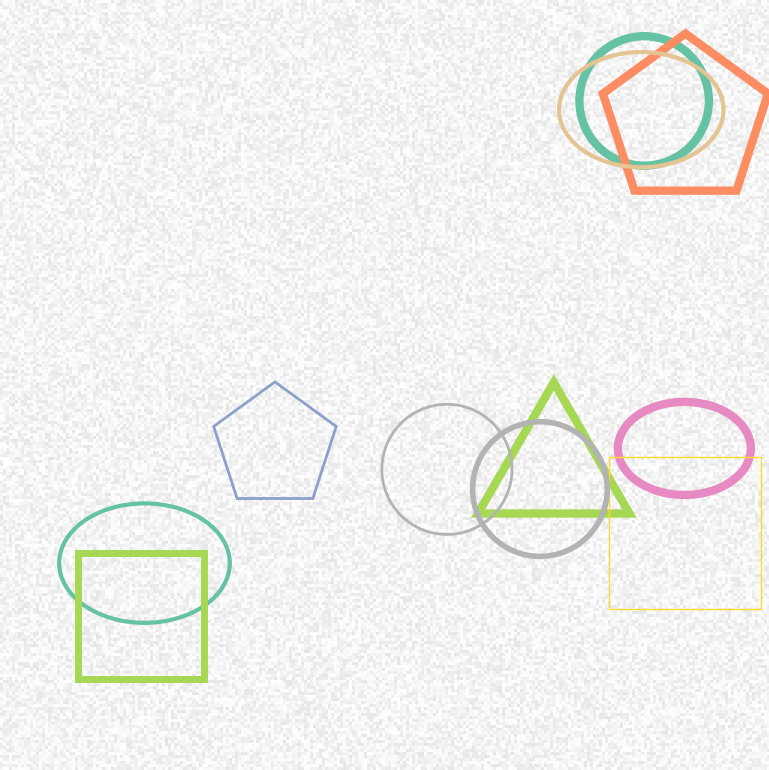[{"shape": "oval", "thickness": 1.5, "radius": 0.55, "center": [0.188, 0.269]}, {"shape": "circle", "thickness": 3, "radius": 0.42, "center": [0.837, 0.869]}, {"shape": "pentagon", "thickness": 3, "radius": 0.56, "center": [0.89, 0.844]}, {"shape": "pentagon", "thickness": 1, "radius": 0.42, "center": [0.357, 0.42]}, {"shape": "oval", "thickness": 3, "radius": 0.43, "center": [0.889, 0.418]}, {"shape": "triangle", "thickness": 3, "radius": 0.57, "center": [0.719, 0.39]}, {"shape": "square", "thickness": 2.5, "radius": 0.41, "center": [0.183, 0.2]}, {"shape": "square", "thickness": 0.5, "radius": 0.49, "center": [0.889, 0.307]}, {"shape": "oval", "thickness": 1.5, "radius": 0.53, "center": [0.833, 0.858]}, {"shape": "circle", "thickness": 1, "radius": 0.42, "center": [0.58, 0.39]}, {"shape": "circle", "thickness": 2, "radius": 0.44, "center": [0.701, 0.365]}]